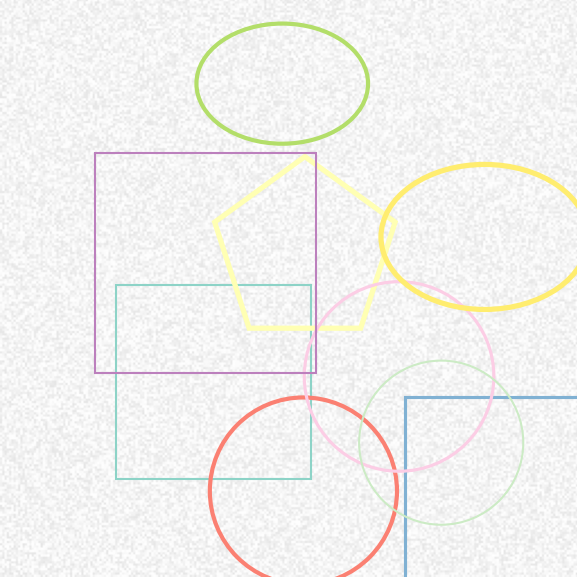[{"shape": "square", "thickness": 1, "radius": 0.84, "center": [0.37, 0.338]}, {"shape": "pentagon", "thickness": 2.5, "radius": 0.82, "center": [0.528, 0.564]}, {"shape": "circle", "thickness": 2, "radius": 0.81, "center": [0.525, 0.149]}, {"shape": "square", "thickness": 1.5, "radius": 0.92, "center": [0.885, 0.129]}, {"shape": "oval", "thickness": 2, "radius": 0.74, "center": [0.489, 0.854]}, {"shape": "circle", "thickness": 1.5, "radius": 0.82, "center": [0.691, 0.347]}, {"shape": "square", "thickness": 1, "radius": 0.95, "center": [0.356, 0.544]}, {"shape": "circle", "thickness": 1, "radius": 0.71, "center": [0.764, 0.233]}, {"shape": "oval", "thickness": 2.5, "radius": 0.9, "center": [0.839, 0.589]}]